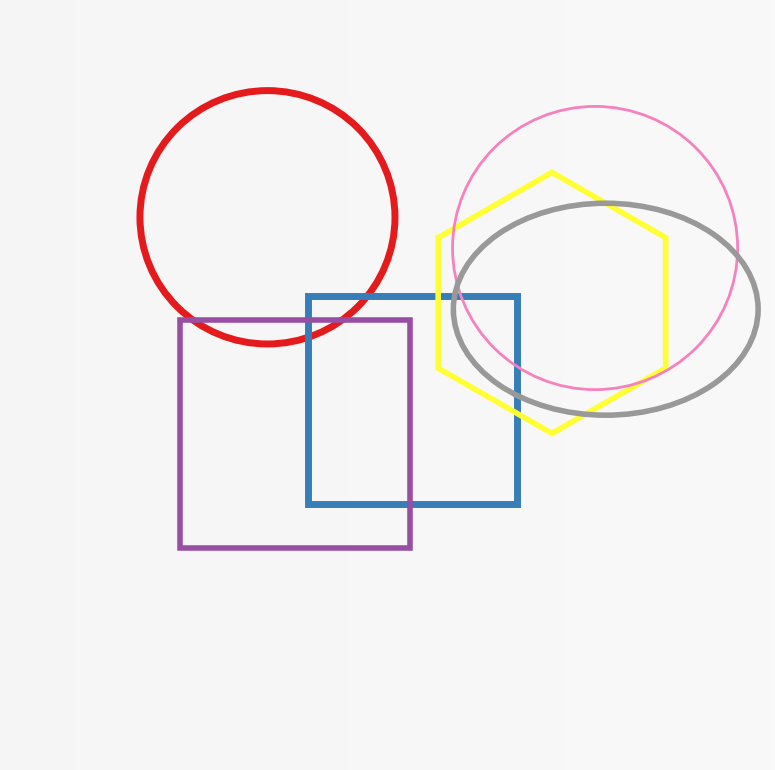[{"shape": "circle", "thickness": 2.5, "radius": 0.82, "center": [0.345, 0.718]}, {"shape": "square", "thickness": 2.5, "radius": 0.68, "center": [0.532, 0.48]}, {"shape": "square", "thickness": 2, "radius": 0.74, "center": [0.38, 0.436]}, {"shape": "hexagon", "thickness": 2, "radius": 0.85, "center": [0.712, 0.607]}, {"shape": "circle", "thickness": 1, "radius": 0.92, "center": [0.768, 0.678]}, {"shape": "oval", "thickness": 2, "radius": 0.98, "center": [0.782, 0.598]}]